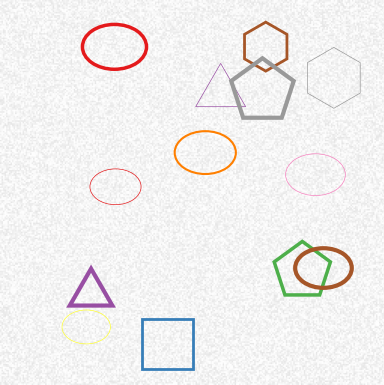[{"shape": "oval", "thickness": 0.5, "radius": 0.33, "center": [0.3, 0.515]}, {"shape": "oval", "thickness": 2.5, "radius": 0.42, "center": [0.297, 0.878]}, {"shape": "square", "thickness": 2, "radius": 0.33, "center": [0.435, 0.106]}, {"shape": "pentagon", "thickness": 2.5, "radius": 0.38, "center": [0.785, 0.296]}, {"shape": "triangle", "thickness": 3, "radius": 0.32, "center": [0.237, 0.238]}, {"shape": "triangle", "thickness": 0.5, "radius": 0.37, "center": [0.573, 0.76]}, {"shape": "oval", "thickness": 1.5, "radius": 0.4, "center": [0.533, 0.604]}, {"shape": "oval", "thickness": 0.5, "radius": 0.31, "center": [0.224, 0.151]}, {"shape": "hexagon", "thickness": 2, "radius": 0.32, "center": [0.69, 0.879]}, {"shape": "oval", "thickness": 3, "radius": 0.37, "center": [0.84, 0.304]}, {"shape": "oval", "thickness": 0.5, "radius": 0.39, "center": [0.819, 0.546]}, {"shape": "hexagon", "thickness": 0.5, "radius": 0.4, "center": [0.867, 0.798]}, {"shape": "pentagon", "thickness": 3, "radius": 0.43, "center": [0.682, 0.763]}]